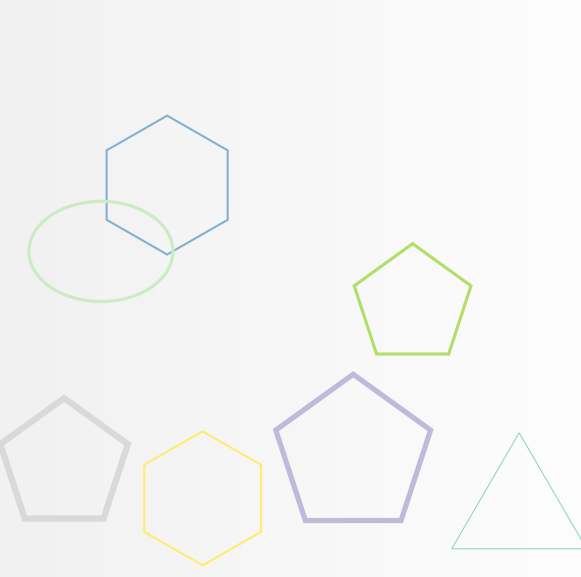[{"shape": "triangle", "thickness": 0.5, "radius": 0.67, "center": [0.893, 0.116]}, {"shape": "pentagon", "thickness": 2.5, "radius": 0.7, "center": [0.608, 0.211]}, {"shape": "hexagon", "thickness": 1, "radius": 0.6, "center": [0.288, 0.679]}, {"shape": "pentagon", "thickness": 1.5, "radius": 0.53, "center": [0.71, 0.472]}, {"shape": "pentagon", "thickness": 3, "radius": 0.58, "center": [0.11, 0.194]}, {"shape": "oval", "thickness": 1.5, "radius": 0.62, "center": [0.174, 0.564]}, {"shape": "hexagon", "thickness": 1, "radius": 0.58, "center": [0.349, 0.136]}]